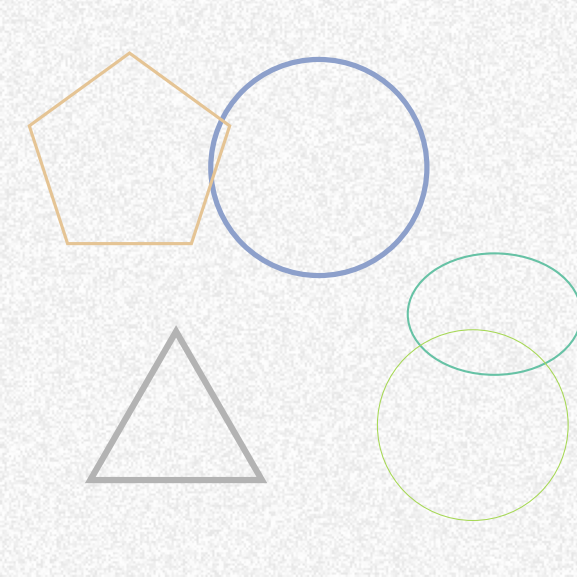[{"shape": "oval", "thickness": 1, "radius": 0.75, "center": [0.856, 0.455]}, {"shape": "circle", "thickness": 2.5, "radius": 0.94, "center": [0.552, 0.709]}, {"shape": "circle", "thickness": 0.5, "radius": 0.83, "center": [0.819, 0.263]}, {"shape": "pentagon", "thickness": 1.5, "radius": 0.91, "center": [0.224, 0.725]}, {"shape": "triangle", "thickness": 3, "radius": 0.86, "center": [0.305, 0.254]}]